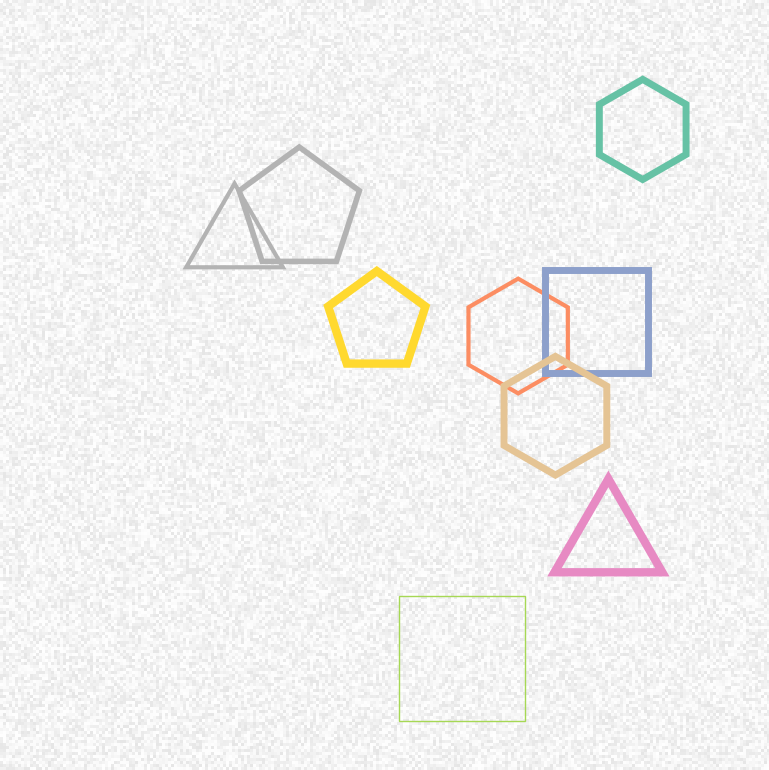[{"shape": "hexagon", "thickness": 2.5, "radius": 0.33, "center": [0.835, 0.832]}, {"shape": "hexagon", "thickness": 1.5, "radius": 0.37, "center": [0.673, 0.564]}, {"shape": "square", "thickness": 2.5, "radius": 0.34, "center": [0.774, 0.582]}, {"shape": "triangle", "thickness": 3, "radius": 0.4, "center": [0.79, 0.297]}, {"shape": "square", "thickness": 0.5, "radius": 0.41, "center": [0.6, 0.145]}, {"shape": "pentagon", "thickness": 3, "radius": 0.33, "center": [0.489, 0.582]}, {"shape": "hexagon", "thickness": 2.5, "radius": 0.39, "center": [0.721, 0.46]}, {"shape": "pentagon", "thickness": 2, "radius": 0.41, "center": [0.389, 0.727]}, {"shape": "triangle", "thickness": 1.5, "radius": 0.36, "center": [0.305, 0.689]}]